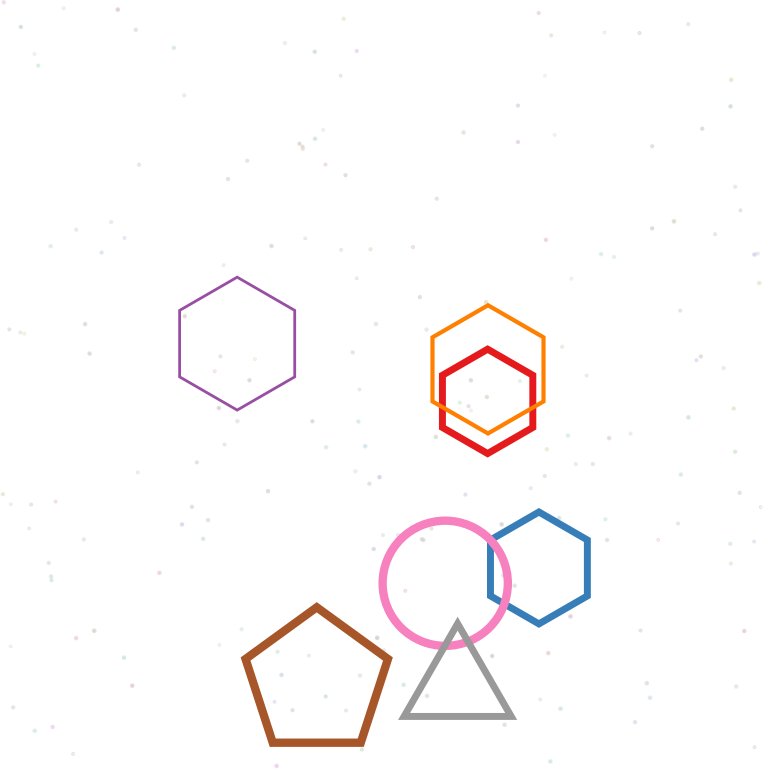[{"shape": "hexagon", "thickness": 2.5, "radius": 0.34, "center": [0.633, 0.479]}, {"shape": "hexagon", "thickness": 2.5, "radius": 0.36, "center": [0.7, 0.262]}, {"shape": "hexagon", "thickness": 1, "radius": 0.43, "center": [0.308, 0.554]}, {"shape": "hexagon", "thickness": 1.5, "radius": 0.42, "center": [0.634, 0.52]}, {"shape": "pentagon", "thickness": 3, "radius": 0.49, "center": [0.411, 0.114]}, {"shape": "circle", "thickness": 3, "radius": 0.41, "center": [0.578, 0.242]}, {"shape": "triangle", "thickness": 2.5, "radius": 0.4, "center": [0.594, 0.11]}]